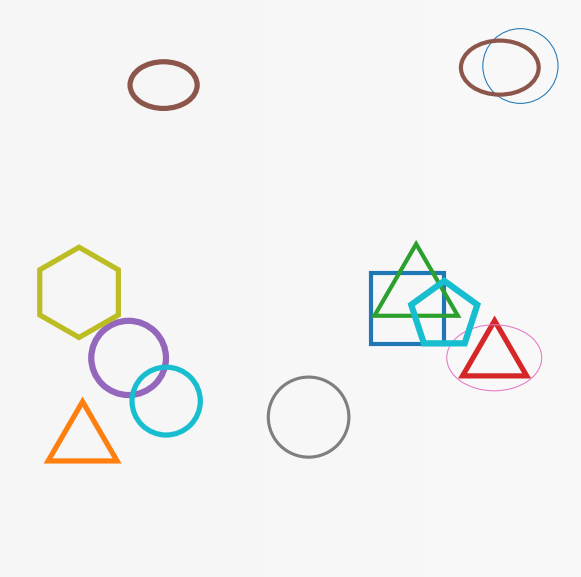[{"shape": "circle", "thickness": 0.5, "radius": 0.32, "center": [0.895, 0.885]}, {"shape": "square", "thickness": 2, "radius": 0.31, "center": [0.701, 0.465]}, {"shape": "triangle", "thickness": 2.5, "radius": 0.34, "center": [0.142, 0.235]}, {"shape": "triangle", "thickness": 2, "radius": 0.41, "center": [0.716, 0.494]}, {"shape": "triangle", "thickness": 2.5, "radius": 0.32, "center": [0.851, 0.38]}, {"shape": "circle", "thickness": 3, "radius": 0.32, "center": [0.221, 0.379]}, {"shape": "oval", "thickness": 2.5, "radius": 0.29, "center": [0.281, 0.852]}, {"shape": "oval", "thickness": 2, "radius": 0.33, "center": [0.86, 0.882]}, {"shape": "oval", "thickness": 0.5, "radius": 0.41, "center": [0.85, 0.38]}, {"shape": "circle", "thickness": 1.5, "radius": 0.35, "center": [0.531, 0.277]}, {"shape": "hexagon", "thickness": 2.5, "radius": 0.39, "center": [0.136, 0.493]}, {"shape": "pentagon", "thickness": 3, "radius": 0.3, "center": [0.764, 0.453]}, {"shape": "circle", "thickness": 2.5, "radius": 0.29, "center": [0.286, 0.305]}]